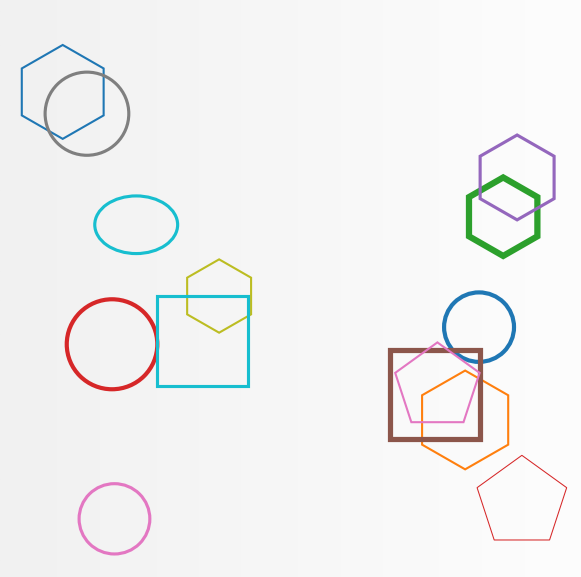[{"shape": "hexagon", "thickness": 1, "radius": 0.41, "center": [0.108, 0.84]}, {"shape": "circle", "thickness": 2, "radius": 0.3, "center": [0.824, 0.433]}, {"shape": "hexagon", "thickness": 1, "radius": 0.43, "center": [0.8, 0.272]}, {"shape": "hexagon", "thickness": 3, "radius": 0.34, "center": [0.866, 0.624]}, {"shape": "pentagon", "thickness": 0.5, "radius": 0.41, "center": [0.898, 0.13]}, {"shape": "circle", "thickness": 2, "radius": 0.39, "center": [0.193, 0.403]}, {"shape": "hexagon", "thickness": 1.5, "radius": 0.37, "center": [0.89, 0.692]}, {"shape": "square", "thickness": 2.5, "radius": 0.38, "center": [0.748, 0.315]}, {"shape": "circle", "thickness": 1.5, "radius": 0.3, "center": [0.197, 0.101]}, {"shape": "pentagon", "thickness": 1, "radius": 0.38, "center": [0.753, 0.33]}, {"shape": "circle", "thickness": 1.5, "radius": 0.36, "center": [0.15, 0.802]}, {"shape": "hexagon", "thickness": 1, "radius": 0.32, "center": [0.377, 0.487]}, {"shape": "oval", "thickness": 1.5, "radius": 0.36, "center": [0.234, 0.61]}, {"shape": "square", "thickness": 1.5, "radius": 0.39, "center": [0.349, 0.408]}]